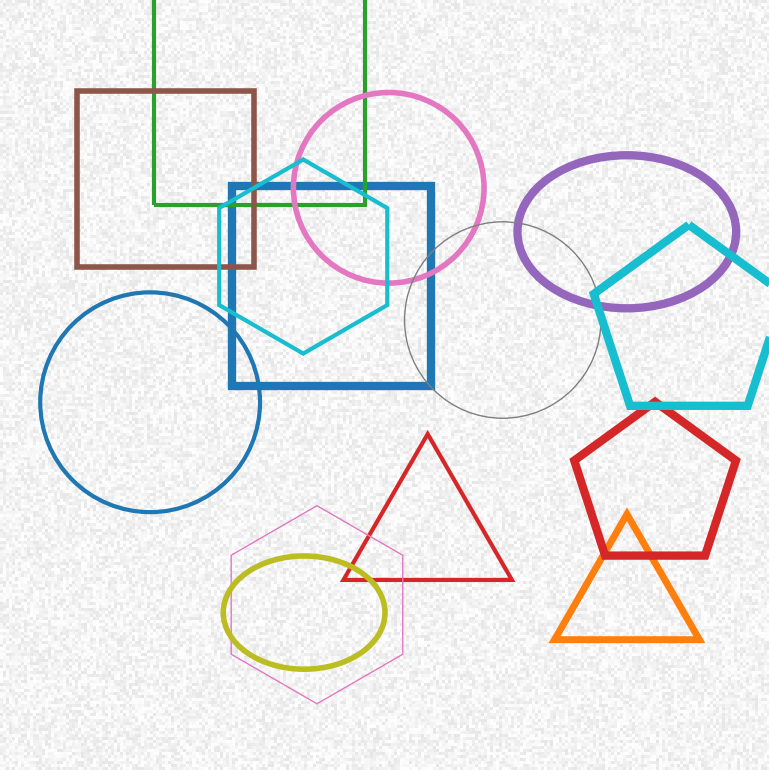[{"shape": "square", "thickness": 3, "radius": 0.65, "center": [0.43, 0.629]}, {"shape": "circle", "thickness": 1.5, "radius": 0.71, "center": [0.195, 0.478]}, {"shape": "triangle", "thickness": 2.5, "radius": 0.54, "center": [0.814, 0.224]}, {"shape": "square", "thickness": 1.5, "radius": 0.68, "center": [0.337, 0.87]}, {"shape": "pentagon", "thickness": 3, "radius": 0.55, "center": [0.851, 0.368]}, {"shape": "triangle", "thickness": 1.5, "radius": 0.63, "center": [0.555, 0.31]}, {"shape": "oval", "thickness": 3, "radius": 0.71, "center": [0.814, 0.699]}, {"shape": "square", "thickness": 2, "radius": 0.57, "center": [0.215, 0.768]}, {"shape": "hexagon", "thickness": 0.5, "radius": 0.64, "center": [0.412, 0.215]}, {"shape": "circle", "thickness": 2, "radius": 0.62, "center": [0.505, 0.756]}, {"shape": "circle", "thickness": 0.5, "radius": 0.64, "center": [0.653, 0.584]}, {"shape": "oval", "thickness": 2, "radius": 0.53, "center": [0.395, 0.204]}, {"shape": "pentagon", "thickness": 3, "radius": 0.65, "center": [0.895, 0.578]}, {"shape": "hexagon", "thickness": 1.5, "radius": 0.63, "center": [0.394, 0.667]}]